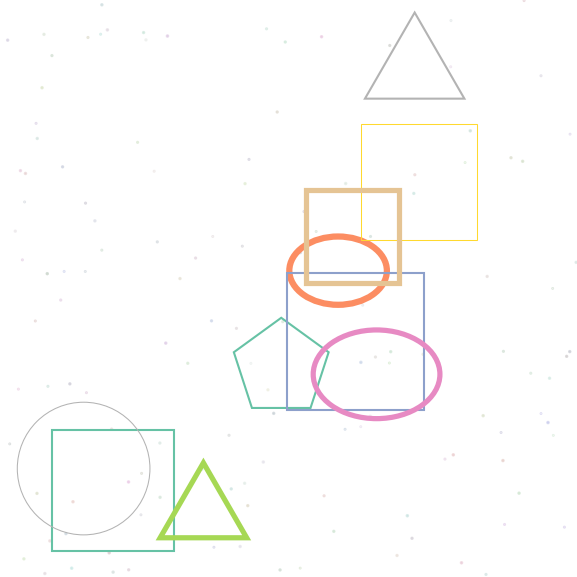[{"shape": "square", "thickness": 1, "radius": 0.53, "center": [0.196, 0.149]}, {"shape": "pentagon", "thickness": 1, "radius": 0.43, "center": [0.487, 0.363]}, {"shape": "oval", "thickness": 3, "radius": 0.42, "center": [0.585, 0.53]}, {"shape": "square", "thickness": 1, "radius": 0.59, "center": [0.616, 0.408]}, {"shape": "oval", "thickness": 2.5, "radius": 0.55, "center": [0.652, 0.351]}, {"shape": "triangle", "thickness": 2.5, "radius": 0.43, "center": [0.352, 0.111]}, {"shape": "square", "thickness": 0.5, "radius": 0.5, "center": [0.726, 0.684]}, {"shape": "square", "thickness": 2.5, "radius": 0.4, "center": [0.611, 0.589]}, {"shape": "triangle", "thickness": 1, "radius": 0.5, "center": [0.718, 0.878]}, {"shape": "circle", "thickness": 0.5, "radius": 0.57, "center": [0.145, 0.188]}]